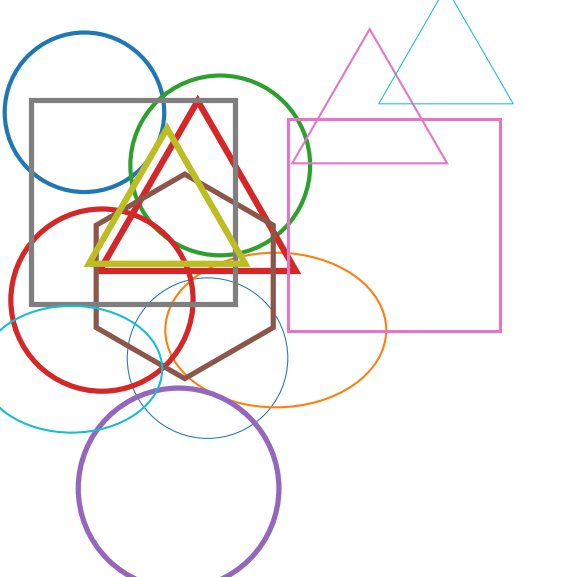[{"shape": "circle", "thickness": 0.5, "radius": 0.69, "center": [0.359, 0.379]}, {"shape": "circle", "thickness": 2, "radius": 0.69, "center": [0.146, 0.805]}, {"shape": "oval", "thickness": 1, "radius": 0.96, "center": [0.478, 0.428]}, {"shape": "circle", "thickness": 2, "radius": 0.78, "center": [0.381, 0.713]}, {"shape": "triangle", "thickness": 3, "radius": 0.98, "center": [0.342, 0.628]}, {"shape": "circle", "thickness": 2.5, "radius": 0.79, "center": [0.177, 0.479]}, {"shape": "circle", "thickness": 2.5, "radius": 0.87, "center": [0.309, 0.153]}, {"shape": "hexagon", "thickness": 2.5, "radius": 0.89, "center": [0.32, 0.521]}, {"shape": "triangle", "thickness": 1, "radius": 0.77, "center": [0.64, 0.794]}, {"shape": "square", "thickness": 1.5, "radius": 0.92, "center": [0.682, 0.61]}, {"shape": "square", "thickness": 2.5, "radius": 0.88, "center": [0.23, 0.65]}, {"shape": "triangle", "thickness": 3, "radius": 0.78, "center": [0.289, 0.62]}, {"shape": "oval", "thickness": 1, "radius": 0.78, "center": [0.124, 0.36]}, {"shape": "triangle", "thickness": 0.5, "radius": 0.67, "center": [0.772, 0.887]}]